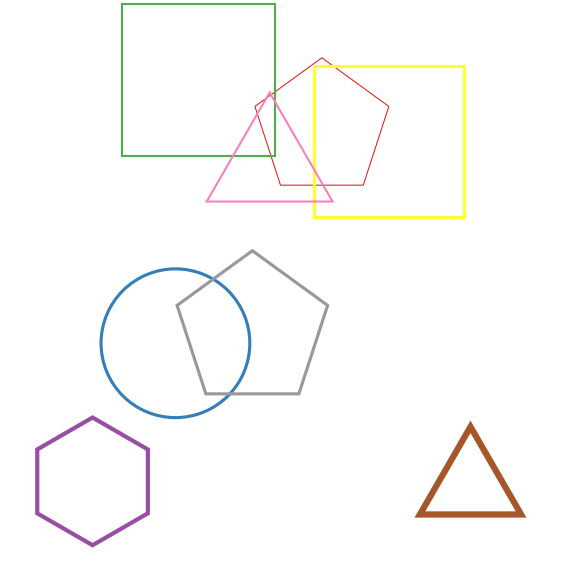[{"shape": "pentagon", "thickness": 0.5, "radius": 0.61, "center": [0.557, 0.777]}, {"shape": "circle", "thickness": 1.5, "radius": 0.64, "center": [0.304, 0.405]}, {"shape": "square", "thickness": 1, "radius": 0.66, "center": [0.344, 0.861]}, {"shape": "hexagon", "thickness": 2, "radius": 0.55, "center": [0.16, 0.166]}, {"shape": "square", "thickness": 1.5, "radius": 0.65, "center": [0.674, 0.754]}, {"shape": "triangle", "thickness": 3, "radius": 0.51, "center": [0.815, 0.159]}, {"shape": "triangle", "thickness": 1, "radius": 0.63, "center": [0.467, 0.713]}, {"shape": "pentagon", "thickness": 1.5, "radius": 0.69, "center": [0.437, 0.428]}]